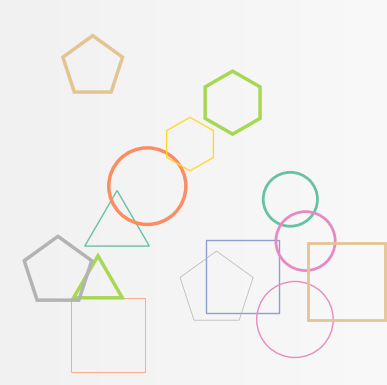[{"shape": "circle", "thickness": 2, "radius": 0.35, "center": [0.749, 0.482]}, {"shape": "triangle", "thickness": 1, "radius": 0.48, "center": [0.302, 0.409]}, {"shape": "circle", "thickness": 2.5, "radius": 0.5, "center": [0.38, 0.516]}, {"shape": "square", "thickness": 0.5, "radius": 0.48, "center": [0.279, 0.131]}, {"shape": "square", "thickness": 1, "radius": 0.47, "center": [0.625, 0.282]}, {"shape": "circle", "thickness": 1, "radius": 0.49, "center": [0.761, 0.17]}, {"shape": "circle", "thickness": 2, "radius": 0.38, "center": [0.788, 0.374]}, {"shape": "triangle", "thickness": 2.5, "radius": 0.36, "center": [0.253, 0.263]}, {"shape": "hexagon", "thickness": 2.5, "radius": 0.41, "center": [0.6, 0.733]}, {"shape": "hexagon", "thickness": 1, "radius": 0.35, "center": [0.49, 0.626]}, {"shape": "square", "thickness": 2, "radius": 0.5, "center": [0.895, 0.269]}, {"shape": "pentagon", "thickness": 2.5, "radius": 0.4, "center": [0.239, 0.826]}, {"shape": "pentagon", "thickness": 0.5, "radius": 0.5, "center": [0.559, 0.249]}, {"shape": "pentagon", "thickness": 2.5, "radius": 0.46, "center": [0.15, 0.295]}]